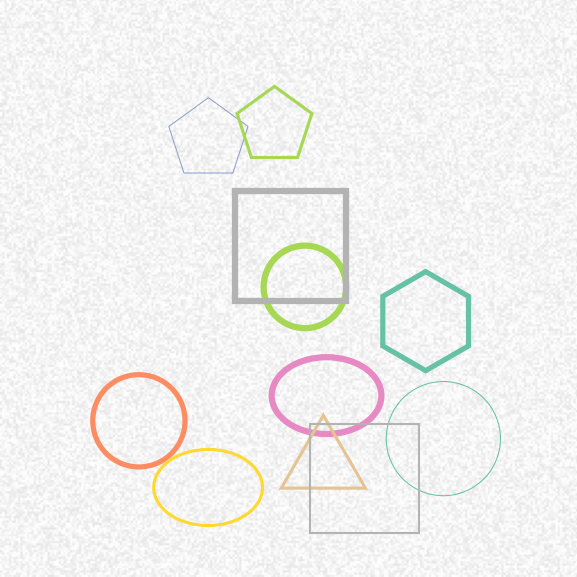[{"shape": "hexagon", "thickness": 2.5, "radius": 0.43, "center": [0.737, 0.443]}, {"shape": "circle", "thickness": 0.5, "radius": 0.49, "center": [0.768, 0.24]}, {"shape": "circle", "thickness": 2.5, "radius": 0.4, "center": [0.241, 0.27]}, {"shape": "pentagon", "thickness": 0.5, "radius": 0.36, "center": [0.361, 0.758]}, {"shape": "oval", "thickness": 3, "radius": 0.47, "center": [0.565, 0.314]}, {"shape": "pentagon", "thickness": 1.5, "radius": 0.34, "center": [0.475, 0.782]}, {"shape": "circle", "thickness": 3, "radius": 0.36, "center": [0.528, 0.502]}, {"shape": "oval", "thickness": 1.5, "radius": 0.47, "center": [0.36, 0.155]}, {"shape": "triangle", "thickness": 1.5, "radius": 0.42, "center": [0.56, 0.196]}, {"shape": "square", "thickness": 3, "radius": 0.48, "center": [0.503, 0.573]}, {"shape": "square", "thickness": 1, "radius": 0.47, "center": [0.632, 0.171]}]